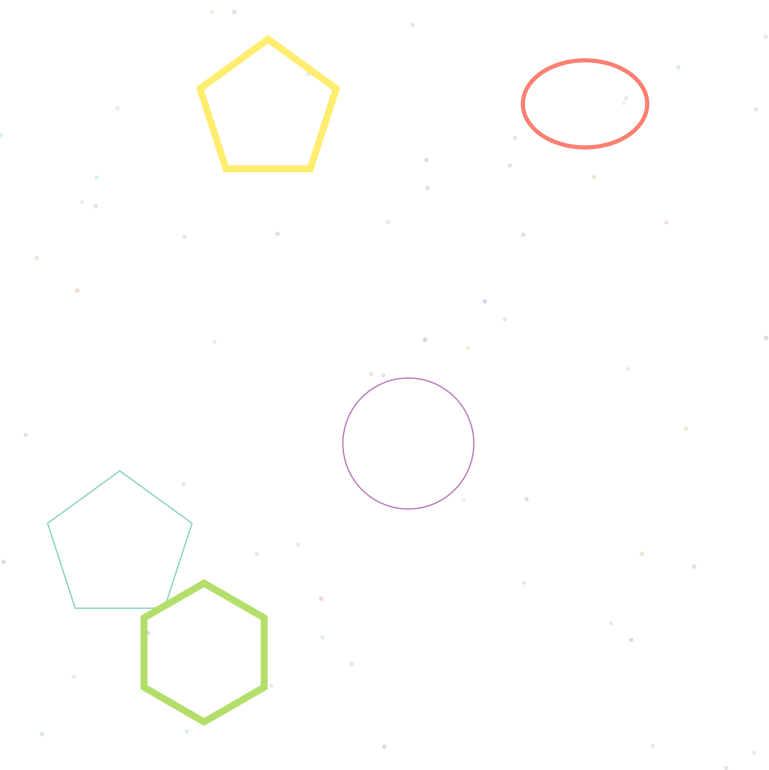[{"shape": "pentagon", "thickness": 0.5, "radius": 0.49, "center": [0.156, 0.29]}, {"shape": "oval", "thickness": 1.5, "radius": 0.4, "center": [0.76, 0.865]}, {"shape": "hexagon", "thickness": 2.5, "radius": 0.45, "center": [0.265, 0.153]}, {"shape": "circle", "thickness": 0.5, "radius": 0.43, "center": [0.53, 0.424]}, {"shape": "pentagon", "thickness": 2.5, "radius": 0.47, "center": [0.348, 0.856]}]